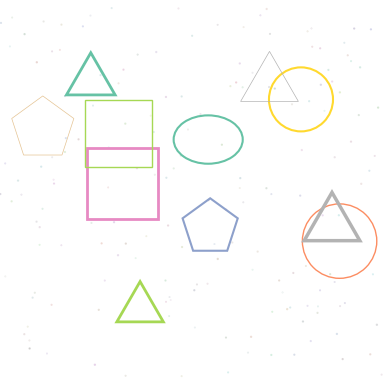[{"shape": "oval", "thickness": 1.5, "radius": 0.45, "center": [0.541, 0.638]}, {"shape": "triangle", "thickness": 2, "radius": 0.36, "center": [0.236, 0.79]}, {"shape": "circle", "thickness": 1, "radius": 0.48, "center": [0.882, 0.374]}, {"shape": "pentagon", "thickness": 1.5, "radius": 0.38, "center": [0.546, 0.41]}, {"shape": "square", "thickness": 2, "radius": 0.46, "center": [0.318, 0.523]}, {"shape": "triangle", "thickness": 2, "radius": 0.35, "center": [0.364, 0.199]}, {"shape": "square", "thickness": 1, "radius": 0.43, "center": [0.308, 0.653]}, {"shape": "circle", "thickness": 1.5, "radius": 0.42, "center": [0.782, 0.742]}, {"shape": "pentagon", "thickness": 0.5, "radius": 0.42, "center": [0.111, 0.666]}, {"shape": "triangle", "thickness": 2.5, "radius": 0.42, "center": [0.862, 0.417]}, {"shape": "triangle", "thickness": 0.5, "radius": 0.43, "center": [0.7, 0.78]}]